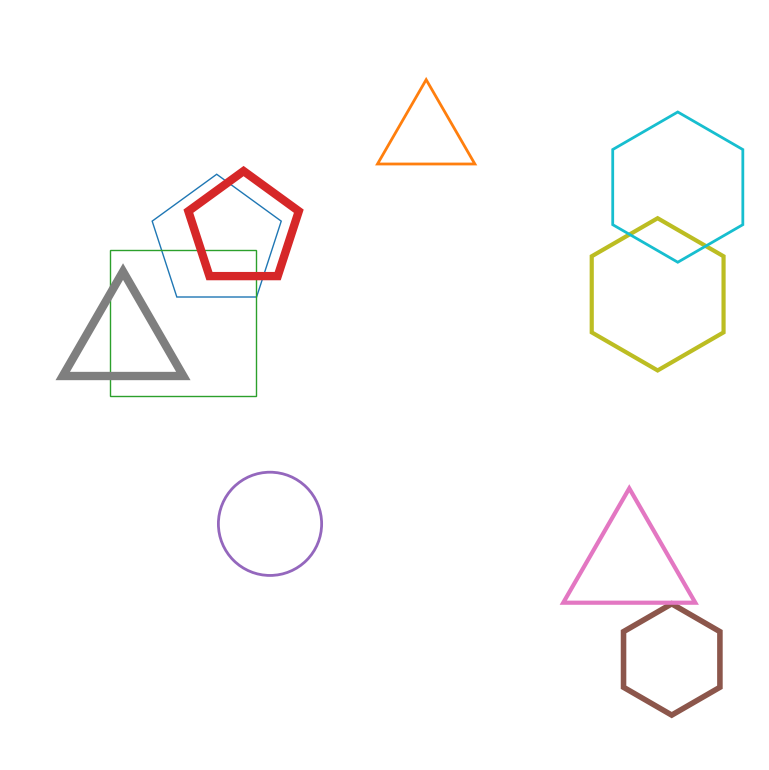[{"shape": "pentagon", "thickness": 0.5, "radius": 0.44, "center": [0.281, 0.686]}, {"shape": "triangle", "thickness": 1, "radius": 0.37, "center": [0.553, 0.824]}, {"shape": "square", "thickness": 0.5, "radius": 0.47, "center": [0.238, 0.581]}, {"shape": "pentagon", "thickness": 3, "radius": 0.38, "center": [0.316, 0.702]}, {"shape": "circle", "thickness": 1, "radius": 0.34, "center": [0.351, 0.32]}, {"shape": "hexagon", "thickness": 2, "radius": 0.36, "center": [0.872, 0.144]}, {"shape": "triangle", "thickness": 1.5, "radius": 0.5, "center": [0.817, 0.267]}, {"shape": "triangle", "thickness": 3, "radius": 0.45, "center": [0.16, 0.557]}, {"shape": "hexagon", "thickness": 1.5, "radius": 0.49, "center": [0.854, 0.618]}, {"shape": "hexagon", "thickness": 1, "radius": 0.49, "center": [0.88, 0.757]}]